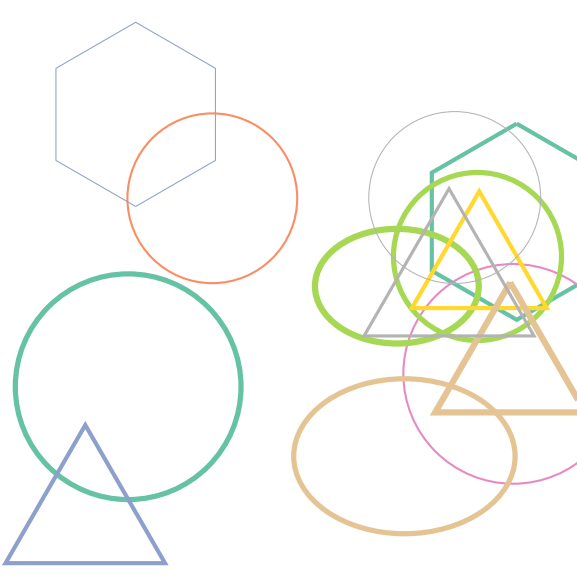[{"shape": "hexagon", "thickness": 2, "radius": 0.85, "center": [0.895, 0.615]}, {"shape": "circle", "thickness": 2.5, "radius": 0.98, "center": [0.222, 0.329]}, {"shape": "circle", "thickness": 1, "radius": 0.73, "center": [0.368, 0.656]}, {"shape": "triangle", "thickness": 2, "radius": 0.8, "center": [0.148, 0.104]}, {"shape": "hexagon", "thickness": 0.5, "radius": 0.8, "center": [0.235, 0.801]}, {"shape": "circle", "thickness": 1, "radius": 0.95, "center": [0.889, 0.352]}, {"shape": "oval", "thickness": 3, "radius": 0.71, "center": [0.687, 0.504]}, {"shape": "circle", "thickness": 2.5, "radius": 0.73, "center": [0.827, 0.555]}, {"shape": "triangle", "thickness": 2, "radius": 0.67, "center": [0.83, 0.533]}, {"shape": "oval", "thickness": 2.5, "radius": 0.96, "center": [0.7, 0.209]}, {"shape": "triangle", "thickness": 3, "radius": 0.75, "center": [0.883, 0.36]}, {"shape": "circle", "thickness": 0.5, "radius": 0.74, "center": [0.787, 0.657]}, {"shape": "triangle", "thickness": 1.5, "radius": 0.85, "center": [0.778, 0.502]}]